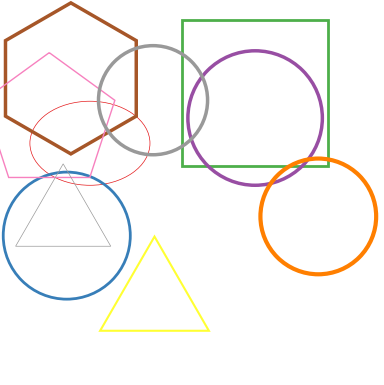[{"shape": "oval", "thickness": 0.5, "radius": 0.78, "center": [0.234, 0.628]}, {"shape": "circle", "thickness": 2, "radius": 0.83, "center": [0.173, 0.388]}, {"shape": "square", "thickness": 2, "radius": 0.94, "center": [0.662, 0.758]}, {"shape": "circle", "thickness": 2.5, "radius": 0.87, "center": [0.663, 0.693]}, {"shape": "circle", "thickness": 3, "radius": 0.75, "center": [0.827, 0.438]}, {"shape": "triangle", "thickness": 1.5, "radius": 0.82, "center": [0.401, 0.222]}, {"shape": "hexagon", "thickness": 2.5, "radius": 0.98, "center": [0.184, 0.796]}, {"shape": "pentagon", "thickness": 1, "radius": 0.9, "center": [0.128, 0.684]}, {"shape": "circle", "thickness": 2.5, "radius": 0.71, "center": [0.397, 0.74]}, {"shape": "triangle", "thickness": 0.5, "radius": 0.71, "center": [0.164, 0.432]}]